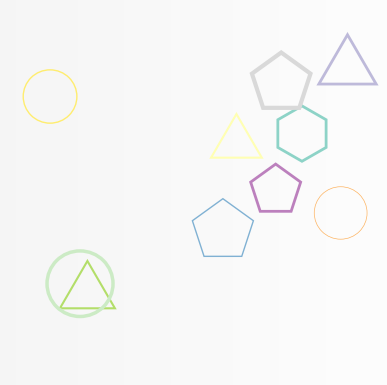[{"shape": "hexagon", "thickness": 2, "radius": 0.36, "center": [0.779, 0.653]}, {"shape": "triangle", "thickness": 1.5, "radius": 0.38, "center": [0.61, 0.628]}, {"shape": "triangle", "thickness": 2, "radius": 0.43, "center": [0.897, 0.824]}, {"shape": "pentagon", "thickness": 1, "radius": 0.41, "center": [0.575, 0.401]}, {"shape": "circle", "thickness": 0.5, "radius": 0.34, "center": [0.879, 0.447]}, {"shape": "triangle", "thickness": 1.5, "radius": 0.41, "center": [0.226, 0.24]}, {"shape": "pentagon", "thickness": 3, "radius": 0.4, "center": [0.726, 0.784]}, {"shape": "pentagon", "thickness": 2, "radius": 0.34, "center": [0.711, 0.506]}, {"shape": "circle", "thickness": 2.5, "radius": 0.43, "center": [0.206, 0.263]}, {"shape": "circle", "thickness": 1, "radius": 0.35, "center": [0.129, 0.749]}]